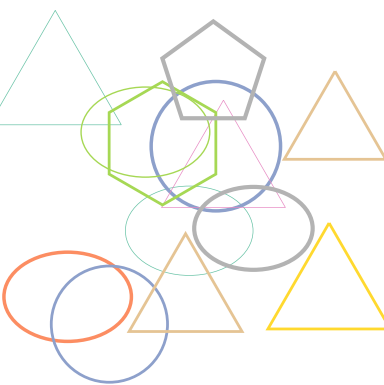[{"shape": "triangle", "thickness": 0.5, "radius": 0.99, "center": [0.143, 0.775]}, {"shape": "oval", "thickness": 0.5, "radius": 0.83, "center": [0.491, 0.401]}, {"shape": "oval", "thickness": 2.5, "radius": 0.83, "center": [0.176, 0.229]}, {"shape": "circle", "thickness": 2.5, "radius": 0.84, "center": [0.561, 0.62]}, {"shape": "circle", "thickness": 2, "radius": 0.75, "center": [0.284, 0.158]}, {"shape": "triangle", "thickness": 0.5, "radius": 0.93, "center": [0.58, 0.554]}, {"shape": "oval", "thickness": 1, "radius": 0.84, "center": [0.378, 0.657]}, {"shape": "hexagon", "thickness": 2, "radius": 0.8, "center": [0.422, 0.628]}, {"shape": "triangle", "thickness": 2, "radius": 0.92, "center": [0.855, 0.237]}, {"shape": "triangle", "thickness": 2, "radius": 0.76, "center": [0.87, 0.662]}, {"shape": "triangle", "thickness": 2, "radius": 0.85, "center": [0.482, 0.224]}, {"shape": "pentagon", "thickness": 3, "radius": 0.7, "center": [0.554, 0.805]}, {"shape": "oval", "thickness": 3, "radius": 0.77, "center": [0.658, 0.407]}]